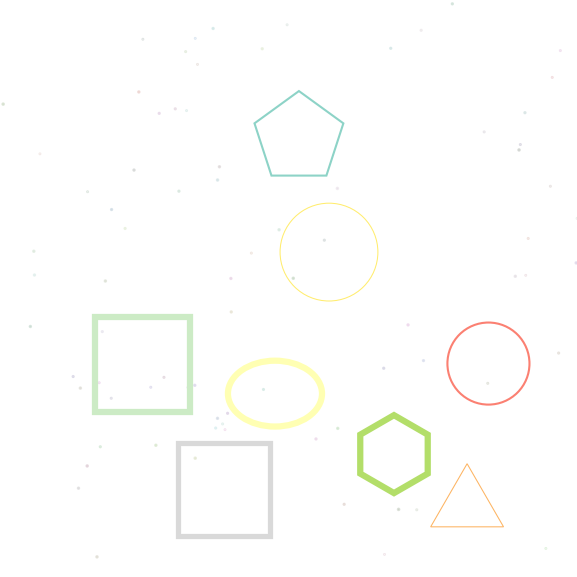[{"shape": "pentagon", "thickness": 1, "radius": 0.4, "center": [0.518, 0.761]}, {"shape": "oval", "thickness": 3, "radius": 0.41, "center": [0.476, 0.318]}, {"shape": "circle", "thickness": 1, "radius": 0.36, "center": [0.846, 0.37]}, {"shape": "triangle", "thickness": 0.5, "radius": 0.36, "center": [0.809, 0.123]}, {"shape": "hexagon", "thickness": 3, "radius": 0.34, "center": [0.682, 0.213]}, {"shape": "square", "thickness": 2.5, "radius": 0.4, "center": [0.388, 0.152]}, {"shape": "square", "thickness": 3, "radius": 0.41, "center": [0.247, 0.368]}, {"shape": "circle", "thickness": 0.5, "radius": 0.42, "center": [0.57, 0.563]}]